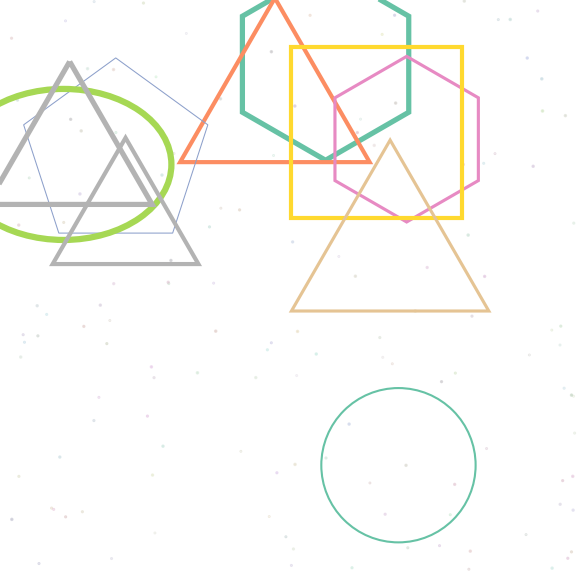[{"shape": "hexagon", "thickness": 2.5, "radius": 0.83, "center": [0.564, 0.888]}, {"shape": "circle", "thickness": 1, "radius": 0.67, "center": [0.69, 0.194]}, {"shape": "triangle", "thickness": 2, "radius": 0.95, "center": [0.476, 0.813]}, {"shape": "pentagon", "thickness": 0.5, "radius": 0.84, "center": [0.2, 0.731]}, {"shape": "hexagon", "thickness": 1.5, "radius": 0.72, "center": [0.704, 0.758]}, {"shape": "oval", "thickness": 3, "radius": 0.93, "center": [0.11, 0.714]}, {"shape": "square", "thickness": 2, "radius": 0.74, "center": [0.652, 0.769]}, {"shape": "triangle", "thickness": 1.5, "radius": 0.99, "center": [0.676, 0.559]}, {"shape": "triangle", "thickness": 2.5, "radius": 0.82, "center": [0.121, 0.728]}, {"shape": "triangle", "thickness": 2, "radius": 0.73, "center": [0.217, 0.615]}]